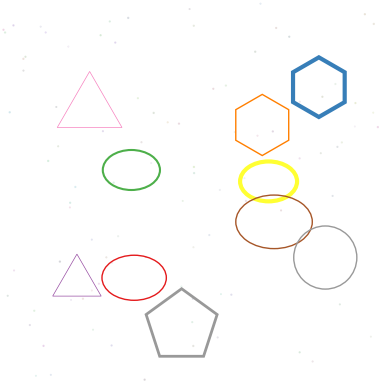[{"shape": "oval", "thickness": 1, "radius": 0.42, "center": [0.348, 0.279]}, {"shape": "hexagon", "thickness": 3, "radius": 0.39, "center": [0.828, 0.774]}, {"shape": "oval", "thickness": 1.5, "radius": 0.37, "center": [0.341, 0.558]}, {"shape": "triangle", "thickness": 0.5, "radius": 0.36, "center": [0.2, 0.267]}, {"shape": "hexagon", "thickness": 1, "radius": 0.4, "center": [0.681, 0.675]}, {"shape": "oval", "thickness": 3, "radius": 0.37, "center": [0.698, 0.529]}, {"shape": "oval", "thickness": 1, "radius": 0.5, "center": [0.712, 0.424]}, {"shape": "triangle", "thickness": 0.5, "radius": 0.49, "center": [0.233, 0.717]}, {"shape": "pentagon", "thickness": 2, "radius": 0.48, "center": [0.472, 0.153]}, {"shape": "circle", "thickness": 1, "radius": 0.41, "center": [0.845, 0.331]}]